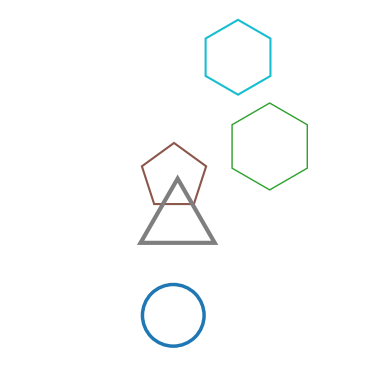[{"shape": "circle", "thickness": 2.5, "radius": 0.4, "center": [0.45, 0.181]}, {"shape": "hexagon", "thickness": 1, "radius": 0.56, "center": [0.7, 0.62]}, {"shape": "pentagon", "thickness": 1.5, "radius": 0.44, "center": [0.452, 0.541]}, {"shape": "triangle", "thickness": 3, "radius": 0.56, "center": [0.461, 0.425]}, {"shape": "hexagon", "thickness": 1.5, "radius": 0.49, "center": [0.618, 0.851]}]